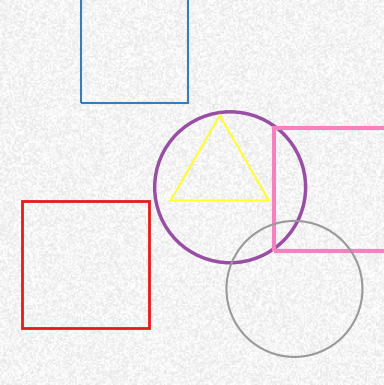[{"shape": "square", "thickness": 2, "radius": 0.83, "center": [0.222, 0.312]}, {"shape": "square", "thickness": 1.5, "radius": 0.69, "center": [0.349, 0.871]}, {"shape": "circle", "thickness": 2.5, "radius": 0.98, "center": [0.598, 0.514]}, {"shape": "triangle", "thickness": 1.5, "radius": 0.74, "center": [0.571, 0.553]}, {"shape": "square", "thickness": 3, "radius": 0.8, "center": [0.871, 0.508]}, {"shape": "circle", "thickness": 1.5, "radius": 0.88, "center": [0.765, 0.25]}]